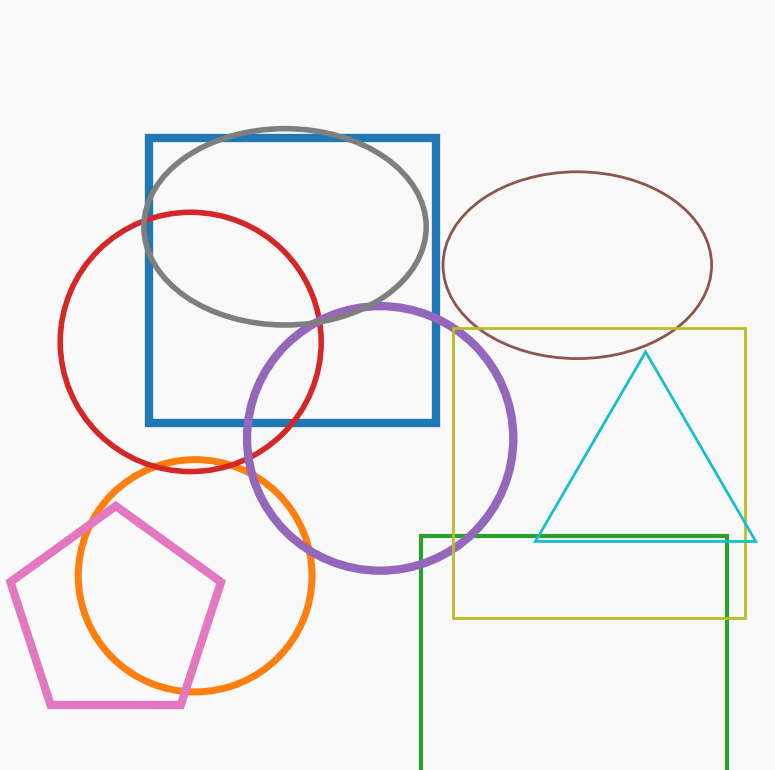[{"shape": "square", "thickness": 3, "radius": 0.93, "center": [0.378, 0.636]}, {"shape": "circle", "thickness": 2.5, "radius": 0.75, "center": [0.252, 0.252]}, {"shape": "square", "thickness": 1.5, "radius": 0.99, "center": [0.741, 0.107]}, {"shape": "circle", "thickness": 2, "radius": 0.84, "center": [0.246, 0.556]}, {"shape": "circle", "thickness": 3, "radius": 0.86, "center": [0.491, 0.431]}, {"shape": "oval", "thickness": 1, "radius": 0.87, "center": [0.745, 0.656]}, {"shape": "pentagon", "thickness": 3, "radius": 0.71, "center": [0.149, 0.2]}, {"shape": "oval", "thickness": 2, "radius": 0.91, "center": [0.368, 0.705]}, {"shape": "square", "thickness": 1, "radius": 0.94, "center": [0.773, 0.386]}, {"shape": "triangle", "thickness": 1, "radius": 0.82, "center": [0.833, 0.379]}]